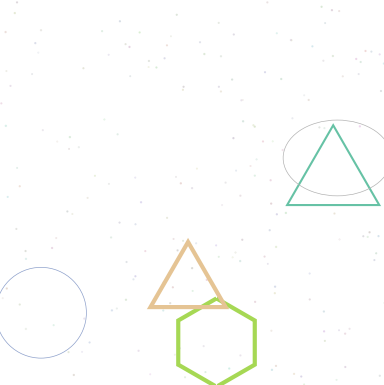[{"shape": "triangle", "thickness": 1.5, "radius": 0.69, "center": [0.865, 0.536]}, {"shape": "circle", "thickness": 0.5, "radius": 0.59, "center": [0.107, 0.188]}, {"shape": "hexagon", "thickness": 3, "radius": 0.57, "center": [0.562, 0.11]}, {"shape": "triangle", "thickness": 3, "radius": 0.56, "center": [0.488, 0.259]}, {"shape": "oval", "thickness": 0.5, "radius": 0.7, "center": [0.876, 0.59]}]